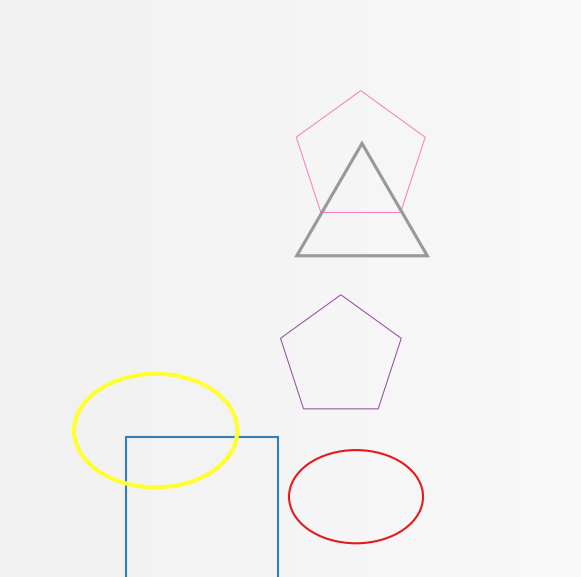[{"shape": "oval", "thickness": 1, "radius": 0.58, "center": [0.613, 0.139]}, {"shape": "square", "thickness": 1, "radius": 0.65, "center": [0.348, 0.111]}, {"shape": "pentagon", "thickness": 0.5, "radius": 0.55, "center": [0.586, 0.38]}, {"shape": "oval", "thickness": 2, "radius": 0.7, "center": [0.268, 0.254]}, {"shape": "pentagon", "thickness": 0.5, "radius": 0.58, "center": [0.621, 0.726]}, {"shape": "triangle", "thickness": 1.5, "radius": 0.65, "center": [0.623, 0.621]}]